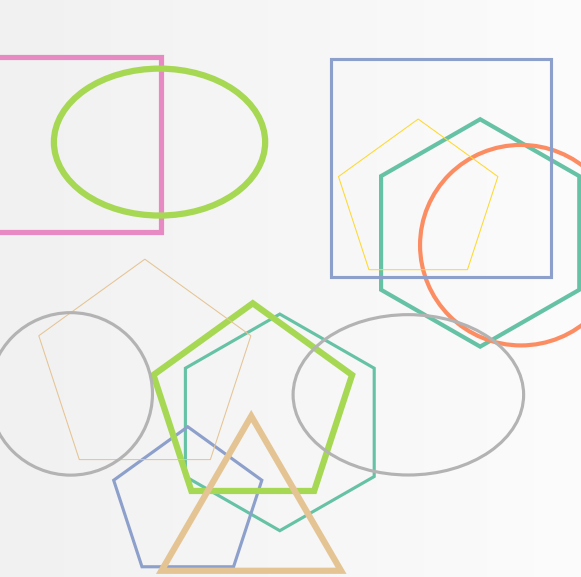[{"shape": "hexagon", "thickness": 1.5, "radius": 0.94, "center": [0.481, 0.268]}, {"shape": "hexagon", "thickness": 2, "radius": 0.98, "center": [0.826, 0.596]}, {"shape": "circle", "thickness": 2, "radius": 0.87, "center": [0.896, 0.575]}, {"shape": "pentagon", "thickness": 1.5, "radius": 0.67, "center": [0.323, 0.126]}, {"shape": "square", "thickness": 1.5, "radius": 0.94, "center": [0.759, 0.709]}, {"shape": "square", "thickness": 2.5, "radius": 0.76, "center": [0.126, 0.749]}, {"shape": "oval", "thickness": 3, "radius": 0.91, "center": [0.274, 0.753]}, {"shape": "pentagon", "thickness": 3, "radius": 0.9, "center": [0.435, 0.294]}, {"shape": "pentagon", "thickness": 0.5, "radius": 0.72, "center": [0.719, 0.649]}, {"shape": "triangle", "thickness": 3, "radius": 0.89, "center": [0.432, 0.1]}, {"shape": "pentagon", "thickness": 0.5, "radius": 0.96, "center": [0.249, 0.358]}, {"shape": "circle", "thickness": 1.5, "radius": 0.7, "center": [0.122, 0.317]}, {"shape": "oval", "thickness": 1.5, "radius": 0.99, "center": [0.703, 0.315]}]